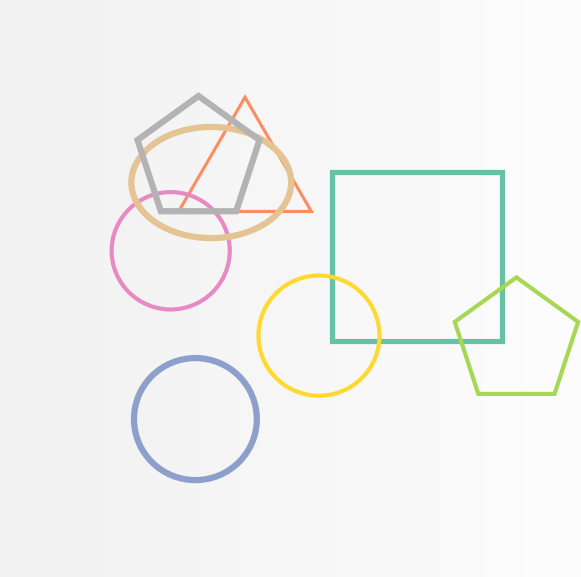[{"shape": "square", "thickness": 2.5, "radius": 0.73, "center": [0.717, 0.556]}, {"shape": "triangle", "thickness": 1.5, "radius": 0.66, "center": [0.422, 0.699]}, {"shape": "circle", "thickness": 3, "radius": 0.53, "center": [0.336, 0.273]}, {"shape": "circle", "thickness": 2, "radius": 0.51, "center": [0.294, 0.565]}, {"shape": "pentagon", "thickness": 2, "radius": 0.56, "center": [0.888, 0.407]}, {"shape": "circle", "thickness": 2, "radius": 0.52, "center": [0.549, 0.418]}, {"shape": "oval", "thickness": 3, "radius": 0.69, "center": [0.363, 0.683]}, {"shape": "pentagon", "thickness": 3, "radius": 0.55, "center": [0.342, 0.723]}]